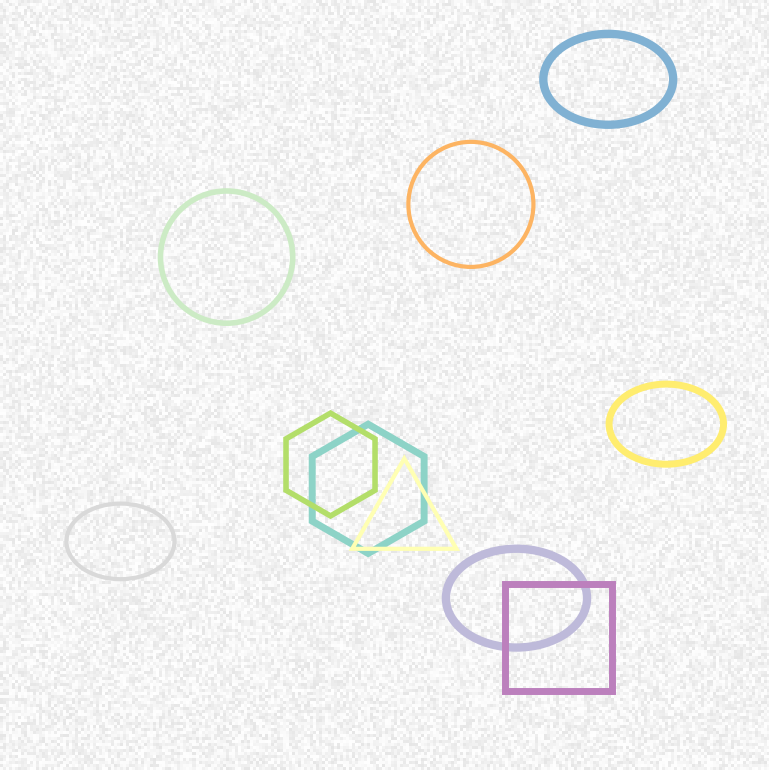[{"shape": "hexagon", "thickness": 2.5, "radius": 0.42, "center": [0.478, 0.365]}, {"shape": "triangle", "thickness": 1.5, "radius": 0.39, "center": [0.525, 0.326]}, {"shape": "oval", "thickness": 3, "radius": 0.46, "center": [0.671, 0.223]}, {"shape": "oval", "thickness": 3, "radius": 0.42, "center": [0.79, 0.897]}, {"shape": "circle", "thickness": 1.5, "radius": 0.41, "center": [0.612, 0.735]}, {"shape": "hexagon", "thickness": 2, "radius": 0.33, "center": [0.429, 0.397]}, {"shape": "oval", "thickness": 1.5, "radius": 0.35, "center": [0.156, 0.297]}, {"shape": "square", "thickness": 2.5, "radius": 0.35, "center": [0.726, 0.172]}, {"shape": "circle", "thickness": 2, "radius": 0.43, "center": [0.294, 0.666]}, {"shape": "oval", "thickness": 2.5, "radius": 0.37, "center": [0.865, 0.449]}]